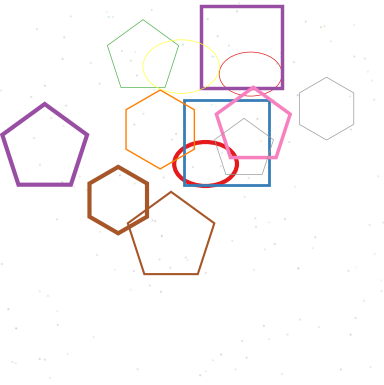[{"shape": "oval", "thickness": 0.5, "radius": 0.41, "center": [0.651, 0.808]}, {"shape": "oval", "thickness": 3, "radius": 0.41, "center": [0.534, 0.574]}, {"shape": "square", "thickness": 2, "radius": 0.56, "center": [0.589, 0.63]}, {"shape": "pentagon", "thickness": 0.5, "radius": 0.49, "center": [0.371, 0.852]}, {"shape": "square", "thickness": 2.5, "radius": 0.53, "center": [0.628, 0.878]}, {"shape": "pentagon", "thickness": 3, "radius": 0.58, "center": [0.116, 0.614]}, {"shape": "hexagon", "thickness": 1, "radius": 0.51, "center": [0.416, 0.664]}, {"shape": "oval", "thickness": 0.5, "radius": 0.5, "center": [0.471, 0.827]}, {"shape": "hexagon", "thickness": 3, "radius": 0.43, "center": [0.307, 0.48]}, {"shape": "pentagon", "thickness": 1.5, "radius": 0.59, "center": [0.444, 0.384]}, {"shape": "pentagon", "thickness": 2.5, "radius": 0.5, "center": [0.658, 0.672]}, {"shape": "pentagon", "thickness": 0.5, "radius": 0.4, "center": [0.634, 0.612]}, {"shape": "hexagon", "thickness": 0.5, "radius": 0.41, "center": [0.848, 0.718]}]